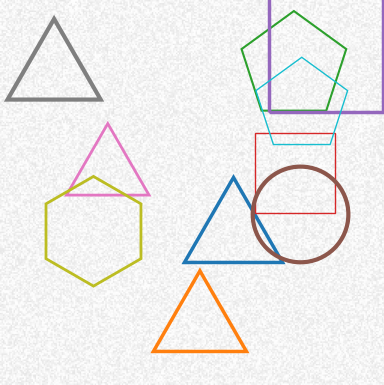[{"shape": "triangle", "thickness": 2.5, "radius": 0.74, "center": [0.606, 0.392]}, {"shape": "triangle", "thickness": 2.5, "radius": 0.7, "center": [0.519, 0.157]}, {"shape": "pentagon", "thickness": 1.5, "radius": 0.72, "center": [0.763, 0.828]}, {"shape": "square", "thickness": 1, "radius": 0.52, "center": [0.766, 0.551]}, {"shape": "square", "thickness": 2.5, "radius": 0.74, "center": [0.846, 0.857]}, {"shape": "circle", "thickness": 3, "radius": 0.62, "center": [0.781, 0.443]}, {"shape": "triangle", "thickness": 2, "radius": 0.62, "center": [0.28, 0.555]}, {"shape": "triangle", "thickness": 3, "radius": 0.7, "center": [0.141, 0.811]}, {"shape": "hexagon", "thickness": 2, "radius": 0.71, "center": [0.243, 0.399]}, {"shape": "pentagon", "thickness": 1, "radius": 0.63, "center": [0.784, 0.726]}]